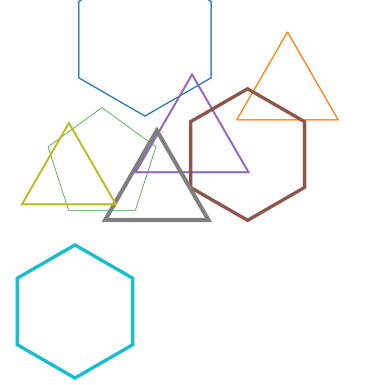[{"shape": "hexagon", "thickness": 1, "radius": 0.99, "center": [0.376, 0.897]}, {"shape": "triangle", "thickness": 1, "radius": 0.76, "center": [0.747, 0.765]}, {"shape": "pentagon", "thickness": 0.5, "radius": 0.74, "center": [0.265, 0.573]}, {"shape": "triangle", "thickness": 1.5, "radius": 0.85, "center": [0.499, 0.637]}, {"shape": "hexagon", "thickness": 2.5, "radius": 0.85, "center": [0.643, 0.599]}, {"shape": "triangle", "thickness": 3, "radius": 0.78, "center": [0.407, 0.506]}, {"shape": "triangle", "thickness": 1.5, "radius": 0.7, "center": [0.179, 0.54]}, {"shape": "hexagon", "thickness": 2.5, "radius": 0.86, "center": [0.195, 0.191]}]